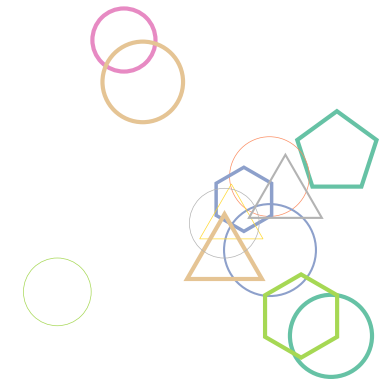[{"shape": "circle", "thickness": 3, "radius": 0.53, "center": [0.86, 0.128]}, {"shape": "pentagon", "thickness": 3, "radius": 0.54, "center": [0.875, 0.603]}, {"shape": "circle", "thickness": 0.5, "radius": 0.52, "center": [0.7, 0.541]}, {"shape": "circle", "thickness": 1.5, "radius": 0.6, "center": [0.701, 0.35]}, {"shape": "hexagon", "thickness": 2.5, "radius": 0.42, "center": [0.633, 0.482]}, {"shape": "circle", "thickness": 3, "radius": 0.41, "center": [0.322, 0.896]}, {"shape": "hexagon", "thickness": 3, "radius": 0.54, "center": [0.782, 0.179]}, {"shape": "circle", "thickness": 0.5, "radius": 0.44, "center": [0.149, 0.242]}, {"shape": "triangle", "thickness": 0.5, "radius": 0.48, "center": [0.601, 0.427]}, {"shape": "triangle", "thickness": 3, "radius": 0.56, "center": [0.583, 0.332]}, {"shape": "circle", "thickness": 3, "radius": 0.52, "center": [0.371, 0.787]}, {"shape": "triangle", "thickness": 1.5, "radius": 0.55, "center": [0.741, 0.489]}, {"shape": "circle", "thickness": 0.5, "radius": 0.45, "center": [0.582, 0.42]}]